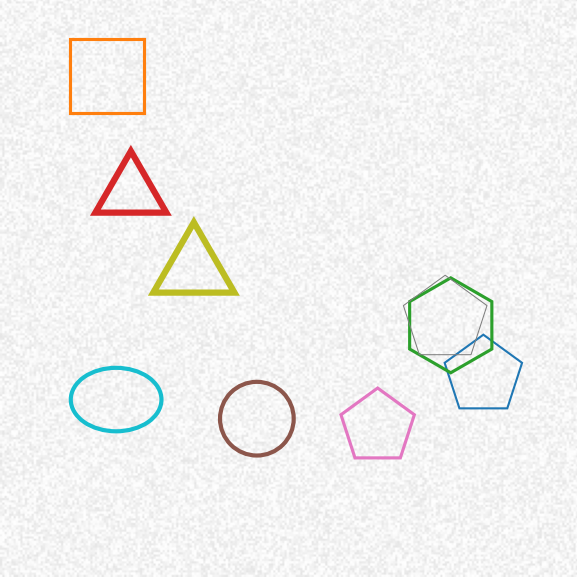[{"shape": "pentagon", "thickness": 1, "radius": 0.35, "center": [0.837, 0.349]}, {"shape": "square", "thickness": 1.5, "radius": 0.32, "center": [0.186, 0.868]}, {"shape": "hexagon", "thickness": 1.5, "radius": 0.41, "center": [0.781, 0.436]}, {"shape": "triangle", "thickness": 3, "radius": 0.35, "center": [0.227, 0.666]}, {"shape": "circle", "thickness": 2, "radius": 0.32, "center": [0.445, 0.274]}, {"shape": "pentagon", "thickness": 1.5, "radius": 0.33, "center": [0.654, 0.26]}, {"shape": "pentagon", "thickness": 0.5, "radius": 0.38, "center": [0.771, 0.446]}, {"shape": "triangle", "thickness": 3, "radius": 0.41, "center": [0.336, 0.533]}, {"shape": "oval", "thickness": 2, "radius": 0.39, "center": [0.201, 0.307]}]